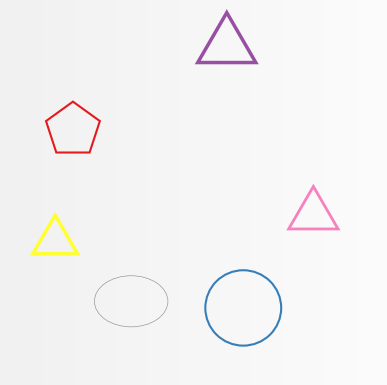[{"shape": "pentagon", "thickness": 1.5, "radius": 0.37, "center": [0.188, 0.663]}, {"shape": "circle", "thickness": 1.5, "radius": 0.49, "center": [0.628, 0.2]}, {"shape": "triangle", "thickness": 2.5, "radius": 0.43, "center": [0.585, 0.881]}, {"shape": "triangle", "thickness": 2.5, "radius": 0.33, "center": [0.142, 0.374]}, {"shape": "triangle", "thickness": 2, "radius": 0.37, "center": [0.809, 0.442]}, {"shape": "oval", "thickness": 0.5, "radius": 0.47, "center": [0.338, 0.217]}]